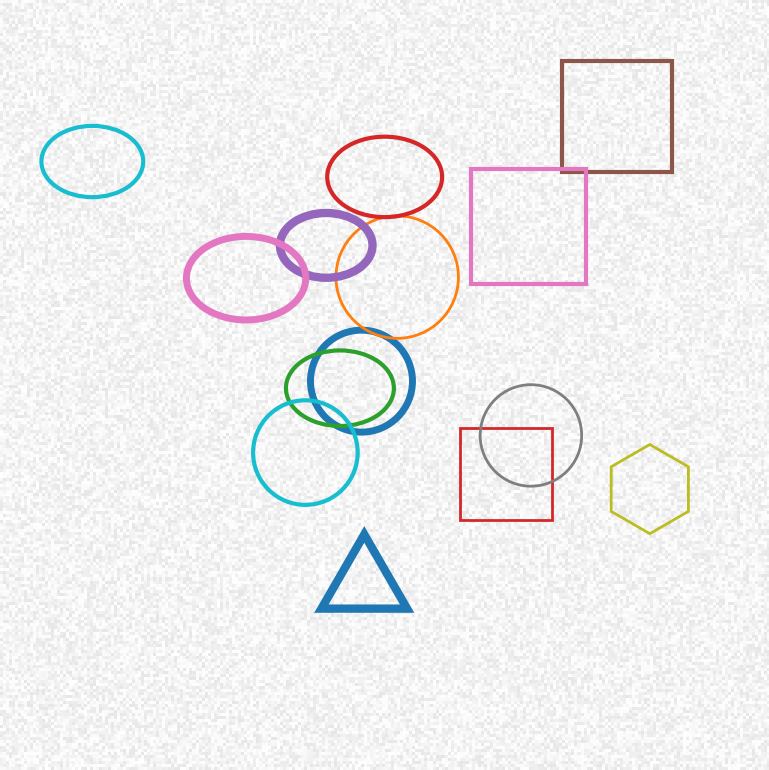[{"shape": "triangle", "thickness": 3, "radius": 0.32, "center": [0.473, 0.242]}, {"shape": "circle", "thickness": 2.5, "radius": 0.33, "center": [0.469, 0.505]}, {"shape": "circle", "thickness": 1, "radius": 0.4, "center": [0.516, 0.64]}, {"shape": "oval", "thickness": 1.5, "radius": 0.35, "center": [0.441, 0.496]}, {"shape": "oval", "thickness": 1.5, "radius": 0.37, "center": [0.5, 0.77]}, {"shape": "square", "thickness": 1, "radius": 0.3, "center": [0.657, 0.384]}, {"shape": "oval", "thickness": 3, "radius": 0.3, "center": [0.424, 0.681]}, {"shape": "square", "thickness": 1.5, "radius": 0.36, "center": [0.801, 0.849]}, {"shape": "oval", "thickness": 2.5, "radius": 0.39, "center": [0.32, 0.639]}, {"shape": "square", "thickness": 1.5, "radius": 0.37, "center": [0.686, 0.706]}, {"shape": "circle", "thickness": 1, "radius": 0.33, "center": [0.69, 0.434]}, {"shape": "hexagon", "thickness": 1, "radius": 0.29, "center": [0.844, 0.365]}, {"shape": "circle", "thickness": 1.5, "radius": 0.34, "center": [0.397, 0.412]}, {"shape": "oval", "thickness": 1.5, "radius": 0.33, "center": [0.12, 0.79]}]